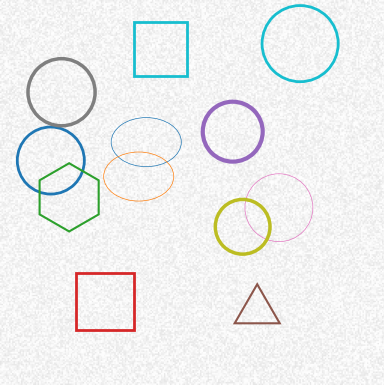[{"shape": "circle", "thickness": 2, "radius": 0.44, "center": [0.132, 0.583]}, {"shape": "oval", "thickness": 0.5, "radius": 0.46, "center": [0.38, 0.631]}, {"shape": "oval", "thickness": 0.5, "radius": 0.46, "center": [0.36, 0.541]}, {"shape": "hexagon", "thickness": 1.5, "radius": 0.44, "center": [0.18, 0.487]}, {"shape": "square", "thickness": 2, "radius": 0.37, "center": [0.273, 0.217]}, {"shape": "circle", "thickness": 3, "radius": 0.39, "center": [0.604, 0.658]}, {"shape": "triangle", "thickness": 1.5, "radius": 0.34, "center": [0.668, 0.194]}, {"shape": "circle", "thickness": 0.5, "radius": 0.44, "center": [0.724, 0.46]}, {"shape": "circle", "thickness": 2.5, "radius": 0.44, "center": [0.16, 0.76]}, {"shape": "circle", "thickness": 2.5, "radius": 0.36, "center": [0.63, 0.411]}, {"shape": "circle", "thickness": 2, "radius": 0.49, "center": [0.78, 0.887]}, {"shape": "square", "thickness": 2, "radius": 0.35, "center": [0.416, 0.873]}]